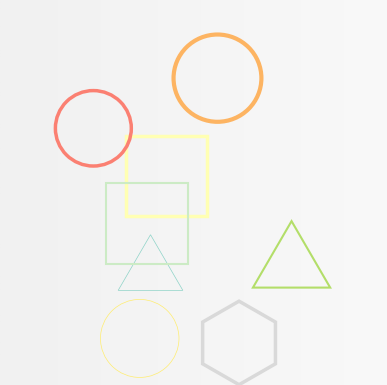[{"shape": "triangle", "thickness": 0.5, "radius": 0.48, "center": [0.388, 0.294]}, {"shape": "square", "thickness": 2.5, "radius": 0.52, "center": [0.429, 0.543]}, {"shape": "circle", "thickness": 2.5, "radius": 0.49, "center": [0.241, 0.667]}, {"shape": "circle", "thickness": 3, "radius": 0.57, "center": [0.561, 0.797]}, {"shape": "triangle", "thickness": 1.5, "radius": 0.58, "center": [0.752, 0.311]}, {"shape": "hexagon", "thickness": 2.5, "radius": 0.54, "center": [0.617, 0.109]}, {"shape": "square", "thickness": 1.5, "radius": 0.53, "center": [0.379, 0.42]}, {"shape": "circle", "thickness": 0.5, "radius": 0.51, "center": [0.361, 0.121]}]